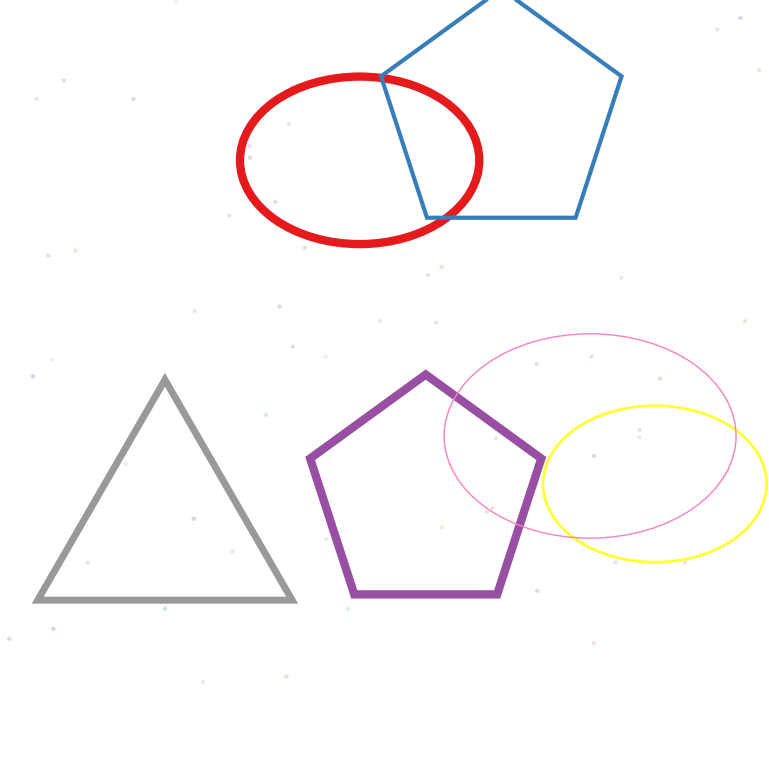[{"shape": "oval", "thickness": 3, "radius": 0.78, "center": [0.467, 0.792]}, {"shape": "pentagon", "thickness": 1.5, "radius": 0.82, "center": [0.651, 0.85]}, {"shape": "pentagon", "thickness": 3, "radius": 0.79, "center": [0.553, 0.356]}, {"shape": "oval", "thickness": 1, "radius": 0.73, "center": [0.85, 0.371]}, {"shape": "oval", "thickness": 0.5, "radius": 0.95, "center": [0.766, 0.434]}, {"shape": "triangle", "thickness": 2.5, "radius": 0.95, "center": [0.214, 0.316]}]